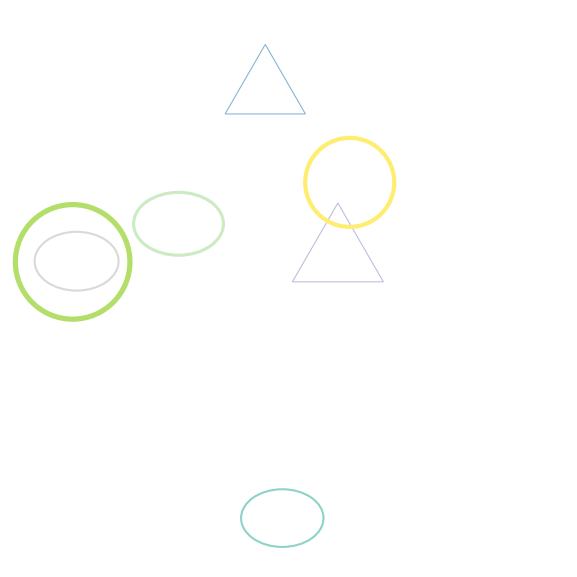[{"shape": "oval", "thickness": 1, "radius": 0.36, "center": [0.489, 0.102]}, {"shape": "triangle", "thickness": 0.5, "radius": 0.45, "center": [0.585, 0.557]}, {"shape": "triangle", "thickness": 0.5, "radius": 0.4, "center": [0.459, 0.842]}, {"shape": "circle", "thickness": 2.5, "radius": 0.5, "center": [0.126, 0.546]}, {"shape": "oval", "thickness": 1, "radius": 0.36, "center": [0.133, 0.547]}, {"shape": "oval", "thickness": 1.5, "radius": 0.39, "center": [0.309, 0.612]}, {"shape": "circle", "thickness": 2, "radius": 0.39, "center": [0.606, 0.683]}]